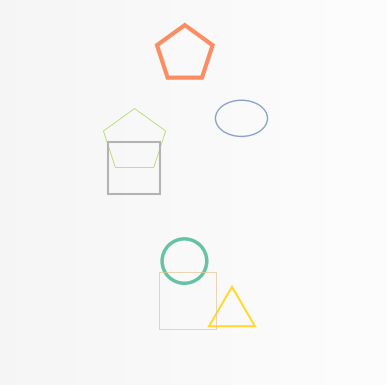[{"shape": "circle", "thickness": 2.5, "radius": 0.29, "center": [0.476, 0.322]}, {"shape": "pentagon", "thickness": 3, "radius": 0.38, "center": [0.477, 0.859]}, {"shape": "oval", "thickness": 1, "radius": 0.34, "center": [0.623, 0.693]}, {"shape": "pentagon", "thickness": 0.5, "radius": 0.42, "center": [0.347, 0.634]}, {"shape": "triangle", "thickness": 1.5, "radius": 0.34, "center": [0.599, 0.187]}, {"shape": "square", "thickness": 0.5, "radius": 0.37, "center": [0.484, 0.219]}, {"shape": "square", "thickness": 1.5, "radius": 0.34, "center": [0.346, 0.564]}]